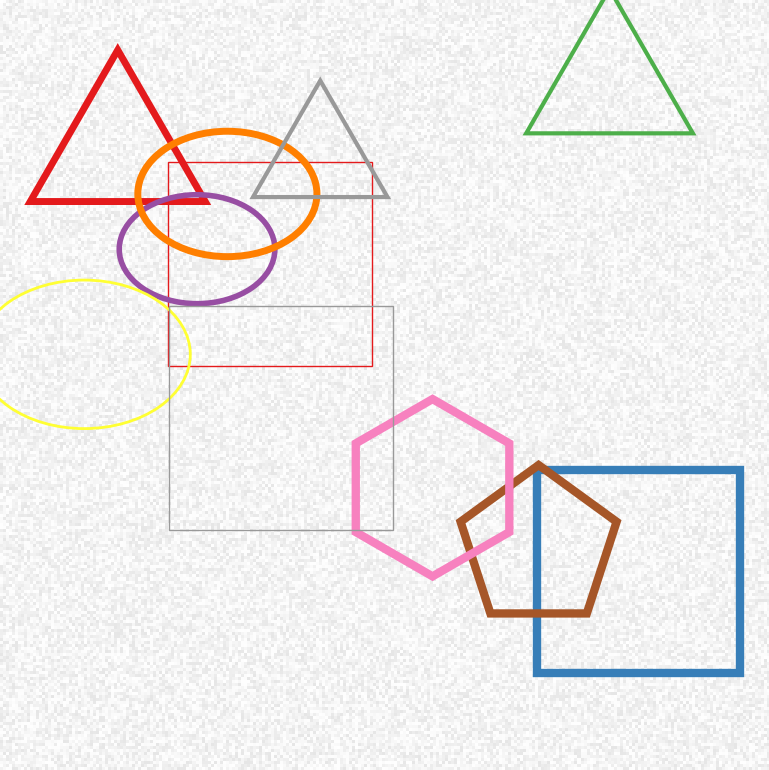[{"shape": "triangle", "thickness": 2.5, "radius": 0.66, "center": [0.153, 0.804]}, {"shape": "square", "thickness": 0.5, "radius": 0.66, "center": [0.35, 0.657]}, {"shape": "square", "thickness": 3, "radius": 0.66, "center": [0.829, 0.258]}, {"shape": "triangle", "thickness": 1.5, "radius": 0.62, "center": [0.792, 0.889]}, {"shape": "oval", "thickness": 2, "radius": 0.51, "center": [0.256, 0.676]}, {"shape": "oval", "thickness": 2.5, "radius": 0.58, "center": [0.295, 0.748]}, {"shape": "oval", "thickness": 1, "radius": 0.69, "center": [0.109, 0.54]}, {"shape": "pentagon", "thickness": 3, "radius": 0.53, "center": [0.699, 0.29]}, {"shape": "hexagon", "thickness": 3, "radius": 0.58, "center": [0.562, 0.367]}, {"shape": "square", "thickness": 0.5, "radius": 0.73, "center": [0.365, 0.458]}, {"shape": "triangle", "thickness": 1.5, "radius": 0.5, "center": [0.416, 0.795]}]